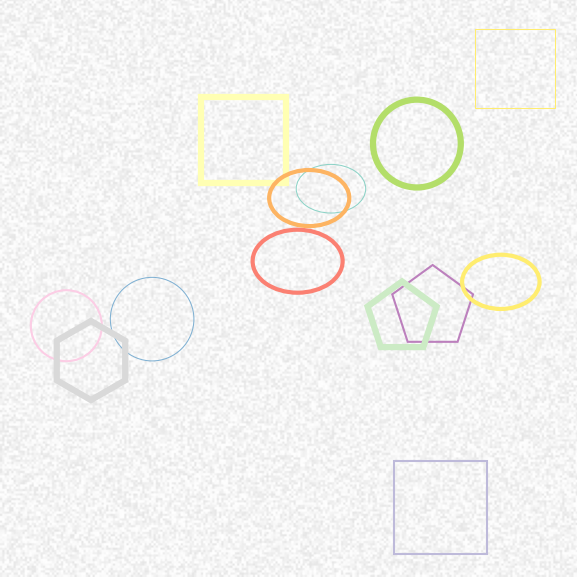[{"shape": "oval", "thickness": 0.5, "radius": 0.3, "center": [0.573, 0.672]}, {"shape": "square", "thickness": 3, "radius": 0.37, "center": [0.422, 0.757]}, {"shape": "square", "thickness": 1, "radius": 0.4, "center": [0.762, 0.121]}, {"shape": "oval", "thickness": 2, "radius": 0.39, "center": [0.515, 0.547]}, {"shape": "circle", "thickness": 0.5, "radius": 0.36, "center": [0.263, 0.447]}, {"shape": "oval", "thickness": 2, "radius": 0.35, "center": [0.535, 0.656]}, {"shape": "circle", "thickness": 3, "radius": 0.38, "center": [0.722, 0.751]}, {"shape": "circle", "thickness": 1, "radius": 0.31, "center": [0.115, 0.435]}, {"shape": "hexagon", "thickness": 3, "radius": 0.34, "center": [0.158, 0.375]}, {"shape": "pentagon", "thickness": 1, "radius": 0.37, "center": [0.749, 0.467]}, {"shape": "pentagon", "thickness": 3, "radius": 0.31, "center": [0.696, 0.449]}, {"shape": "square", "thickness": 0.5, "radius": 0.35, "center": [0.892, 0.881]}, {"shape": "oval", "thickness": 2, "radius": 0.34, "center": [0.867, 0.511]}]